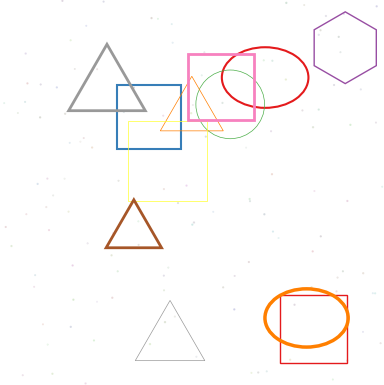[{"shape": "oval", "thickness": 1.5, "radius": 0.56, "center": [0.689, 0.799]}, {"shape": "square", "thickness": 1, "radius": 0.44, "center": [0.814, 0.145]}, {"shape": "square", "thickness": 1.5, "radius": 0.41, "center": [0.386, 0.697]}, {"shape": "circle", "thickness": 0.5, "radius": 0.45, "center": [0.598, 0.729]}, {"shape": "hexagon", "thickness": 1, "radius": 0.47, "center": [0.897, 0.876]}, {"shape": "triangle", "thickness": 0.5, "radius": 0.47, "center": [0.498, 0.707]}, {"shape": "oval", "thickness": 2.5, "radius": 0.54, "center": [0.796, 0.174]}, {"shape": "square", "thickness": 0.5, "radius": 0.52, "center": [0.434, 0.582]}, {"shape": "triangle", "thickness": 2, "radius": 0.42, "center": [0.348, 0.398]}, {"shape": "square", "thickness": 2, "radius": 0.43, "center": [0.574, 0.774]}, {"shape": "triangle", "thickness": 2, "radius": 0.57, "center": [0.278, 0.77]}, {"shape": "triangle", "thickness": 0.5, "radius": 0.52, "center": [0.442, 0.115]}]